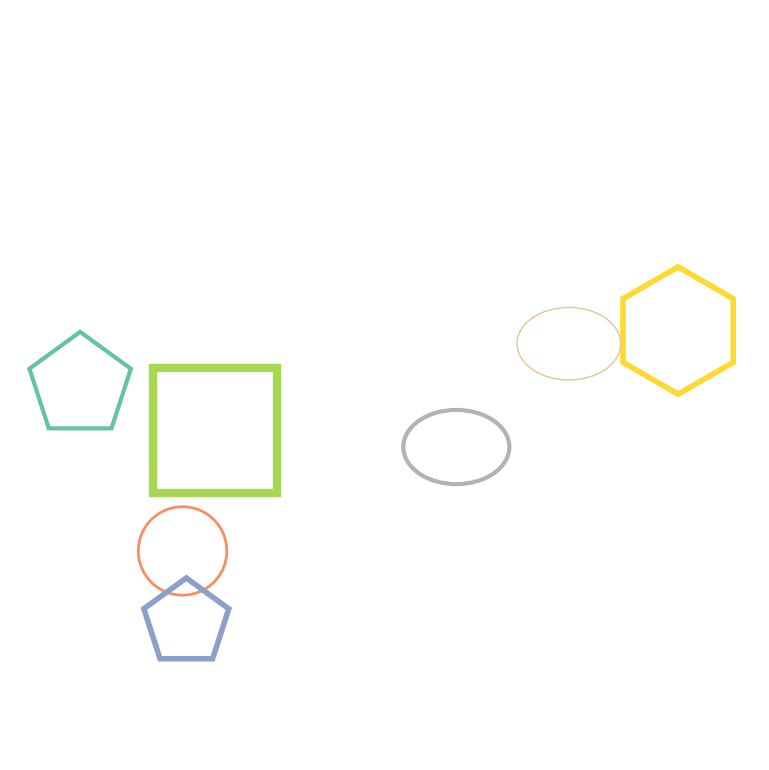[{"shape": "pentagon", "thickness": 1.5, "radius": 0.35, "center": [0.104, 0.5]}, {"shape": "circle", "thickness": 1, "radius": 0.29, "center": [0.237, 0.285]}, {"shape": "pentagon", "thickness": 2, "radius": 0.29, "center": [0.242, 0.191]}, {"shape": "square", "thickness": 3, "radius": 0.4, "center": [0.28, 0.441]}, {"shape": "hexagon", "thickness": 2, "radius": 0.41, "center": [0.881, 0.571]}, {"shape": "oval", "thickness": 0.5, "radius": 0.34, "center": [0.739, 0.554]}, {"shape": "oval", "thickness": 1.5, "radius": 0.34, "center": [0.593, 0.419]}]